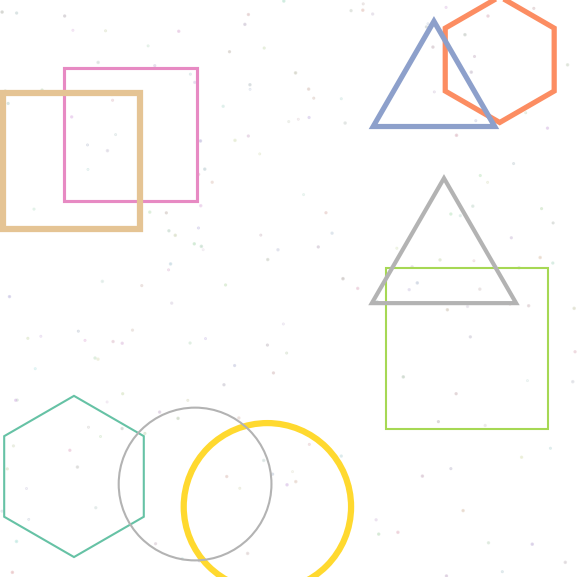[{"shape": "hexagon", "thickness": 1, "radius": 0.7, "center": [0.128, 0.174]}, {"shape": "hexagon", "thickness": 2.5, "radius": 0.54, "center": [0.865, 0.896]}, {"shape": "triangle", "thickness": 2.5, "radius": 0.61, "center": [0.751, 0.841]}, {"shape": "square", "thickness": 1.5, "radius": 0.58, "center": [0.226, 0.766]}, {"shape": "square", "thickness": 1, "radius": 0.7, "center": [0.809, 0.396]}, {"shape": "circle", "thickness": 3, "radius": 0.72, "center": [0.463, 0.122]}, {"shape": "square", "thickness": 3, "radius": 0.59, "center": [0.124, 0.721]}, {"shape": "triangle", "thickness": 2, "radius": 0.72, "center": [0.769, 0.546]}, {"shape": "circle", "thickness": 1, "radius": 0.66, "center": [0.338, 0.161]}]